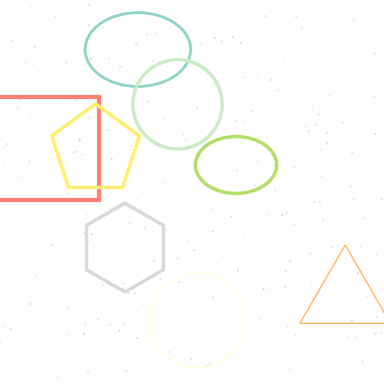[{"shape": "oval", "thickness": 2, "radius": 0.69, "center": [0.358, 0.871]}, {"shape": "circle", "thickness": 0.5, "radius": 0.61, "center": [0.512, 0.169]}, {"shape": "square", "thickness": 3, "radius": 0.67, "center": [0.123, 0.614]}, {"shape": "triangle", "thickness": 1, "radius": 0.68, "center": [0.897, 0.228]}, {"shape": "oval", "thickness": 2.5, "radius": 0.53, "center": [0.613, 0.571]}, {"shape": "hexagon", "thickness": 2.5, "radius": 0.58, "center": [0.325, 0.357]}, {"shape": "circle", "thickness": 2.5, "radius": 0.58, "center": [0.461, 0.729]}, {"shape": "pentagon", "thickness": 2.5, "radius": 0.6, "center": [0.248, 0.61]}]